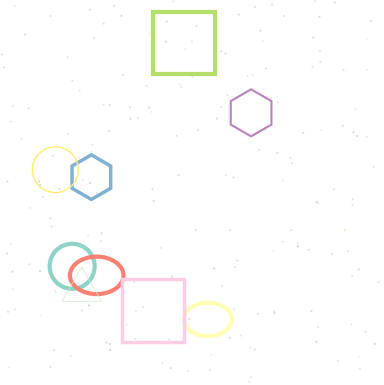[{"shape": "circle", "thickness": 3, "radius": 0.29, "center": [0.187, 0.308]}, {"shape": "oval", "thickness": 3, "radius": 0.31, "center": [0.54, 0.17]}, {"shape": "oval", "thickness": 3, "radius": 0.35, "center": [0.251, 0.285]}, {"shape": "hexagon", "thickness": 2.5, "radius": 0.29, "center": [0.237, 0.54]}, {"shape": "square", "thickness": 3, "radius": 0.4, "center": [0.478, 0.889]}, {"shape": "square", "thickness": 2.5, "radius": 0.41, "center": [0.397, 0.194]}, {"shape": "hexagon", "thickness": 1.5, "radius": 0.31, "center": [0.652, 0.707]}, {"shape": "triangle", "thickness": 0.5, "radius": 0.3, "center": [0.212, 0.247]}, {"shape": "circle", "thickness": 1, "radius": 0.3, "center": [0.144, 0.559]}]